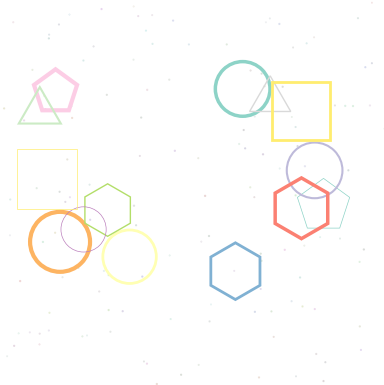[{"shape": "pentagon", "thickness": 0.5, "radius": 0.36, "center": [0.84, 0.465]}, {"shape": "circle", "thickness": 2.5, "radius": 0.35, "center": [0.63, 0.769]}, {"shape": "circle", "thickness": 2, "radius": 0.35, "center": [0.337, 0.333]}, {"shape": "circle", "thickness": 1.5, "radius": 0.36, "center": [0.817, 0.557]}, {"shape": "hexagon", "thickness": 2.5, "radius": 0.39, "center": [0.783, 0.459]}, {"shape": "hexagon", "thickness": 2, "radius": 0.37, "center": [0.611, 0.296]}, {"shape": "circle", "thickness": 3, "radius": 0.39, "center": [0.156, 0.372]}, {"shape": "hexagon", "thickness": 1, "radius": 0.34, "center": [0.28, 0.454]}, {"shape": "pentagon", "thickness": 3, "radius": 0.29, "center": [0.144, 0.761]}, {"shape": "triangle", "thickness": 1, "radius": 0.31, "center": [0.702, 0.741]}, {"shape": "circle", "thickness": 0.5, "radius": 0.29, "center": [0.217, 0.404]}, {"shape": "triangle", "thickness": 1.5, "radius": 0.32, "center": [0.103, 0.711]}, {"shape": "square", "thickness": 2, "radius": 0.37, "center": [0.782, 0.711]}, {"shape": "square", "thickness": 0.5, "radius": 0.39, "center": [0.121, 0.535]}]